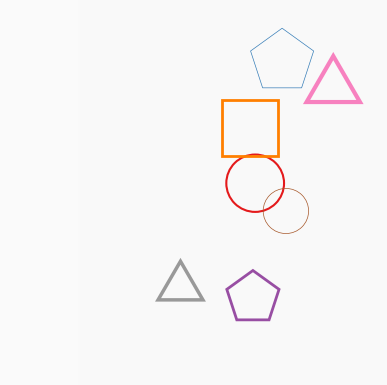[{"shape": "circle", "thickness": 1.5, "radius": 0.37, "center": [0.659, 0.524]}, {"shape": "pentagon", "thickness": 0.5, "radius": 0.43, "center": [0.728, 0.841]}, {"shape": "pentagon", "thickness": 2, "radius": 0.35, "center": [0.653, 0.227]}, {"shape": "square", "thickness": 2, "radius": 0.36, "center": [0.646, 0.668]}, {"shape": "circle", "thickness": 0.5, "radius": 0.29, "center": [0.738, 0.452]}, {"shape": "triangle", "thickness": 3, "radius": 0.4, "center": [0.86, 0.775]}, {"shape": "triangle", "thickness": 2.5, "radius": 0.33, "center": [0.466, 0.255]}]